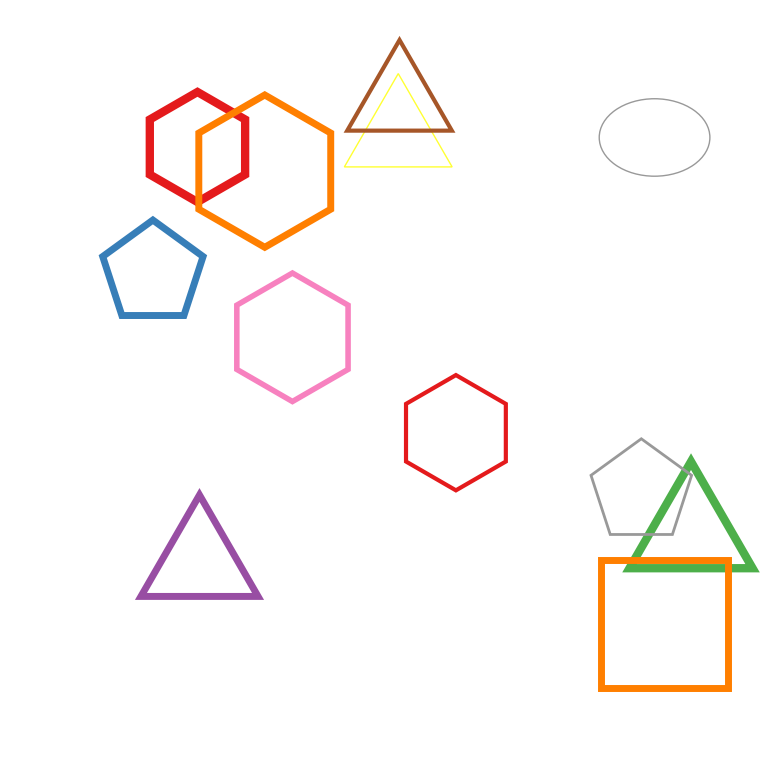[{"shape": "hexagon", "thickness": 1.5, "radius": 0.37, "center": [0.592, 0.438]}, {"shape": "hexagon", "thickness": 3, "radius": 0.36, "center": [0.256, 0.809]}, {"shape": "pentagon", "thickness": 2.5, "radius": 0.34, "center": [0.199, 0.646]}, {"shape": "triangle", "thickness": 3, "radius": 0.46, "center": [0.897, 0.308]}, {"shape": "triangle", "thickness": 2.5, "radius": 0.44, "center": [0.259, 0.269]}, {"shape": "hexagon", "thickness": 2.5, "radius": 0.49, "center": [0.344, 0.778]}, {"shape": "square", "thickness": 2.5, "radius": 0.41, "center": [0.863, 0.19]}, {"shape": "triangle", "thickness": 0.5, "radius": 0.4, "center": [0.517, 0.824]}, {"shape": "triangle", "thickness": 1.5, "radius": 0.39, "center": [0.519, 0.87]}, {"shape": "hexagon", "thickness": 2, "radius": 0.42, "center": [0.38, 0.562]}, {"shape": "pentagon", "thickness": 1, "radius": 0.34, "center": [0.833, 0.361]}, {"shape": "oval", "thickness": 0.5, "radius": 0.36, "center": [0.85, 0.821]}]